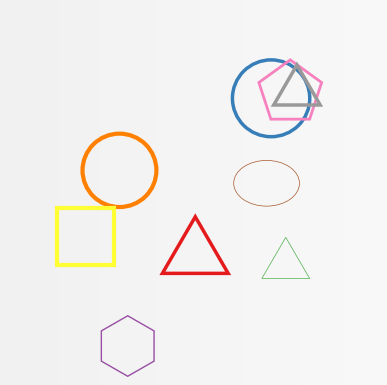[{"shape": "triangle", "thickness": 2.5, "radius": 0.49, "center": [0.504, 0.339]}, {"shape": "circle", "thickness": 2.5, "radius": 0.5, "center": [0.7, 0.745]}, {"shape": "triangle", "thickness": 0.5, "radius": 0.36, "center": [0.737, 0.312]}, {"shape": "hexagon", "thickness": 1, "radius": 0.39, "center": [0.33, 0.101]}, {"shape": "circle", "thickness": 3, "radius": 0.48, "center": [0.308, 0.558]}, {"shape": "square", "thickness": 3, "radius": 0.36, "center": [0.22, 0.386]}, {"shape": "oval", "thickness": 0.5, "radius": 0.42, "center": [0.688, 0.524]}, {"shape": "pentagon", "thickness": 2, "radius": 0.43, "center": [0.749, 0.759]}, {"shape": "triangle", "thickness": 2.5, "radius": 0.35, "center": [0.766, 0.762]}]